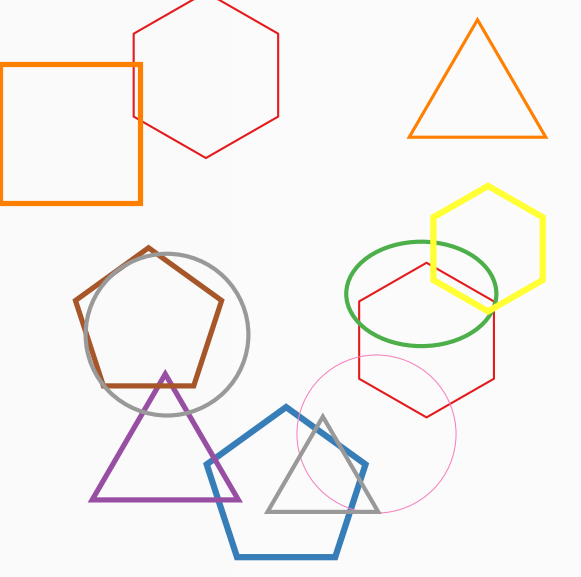[{"shape": "hexagon", "thickness": 1, "radius": 0.67, "center": [0.734, 0.41]}, {"shape": "hexagon", "thickness": 1, "radius": 0.72, "center": [0.354, 0.869]}, {"shape": "pentagon", "thickness": 3, "radius": 0.72, "center": [0.492, 0.151]}, {"shape": "oval", "thickness": 2, "radius": 0.65, "center": [0.725, 0.49]}, {"shape": "triangle", "thickness": 2.5, "radius": 0.73, "center": [0.284, 0.206]}, {"shape": "square", "thickness": 2.5, "radius": 0.6, "center": [0.121, 0.767]}, {"shape": "triangle", "thickness": 1.5, "radius": 0.68, "center": [0.821, 0.829]}, {"shape": "hexagon", "thickness": 3, "radius": 0.54, "center": [0.84, 0.569]}, {"shape": "pentagon", "thickness": 2.5, "radius": 0.66, "center": [0.256, 0.438]}, {"shape": "circle", "thickness": 0.5, "radius": 0.68, "center": [0.648, 0.248]}, {"shape": "triangle", "thickness": 2, "radius": 0.55, "center": [0.555, 0.168]}, {"shape": "circle", "thickness": 2, "radius": 0.7, "center": [0.287, 0.42]}]